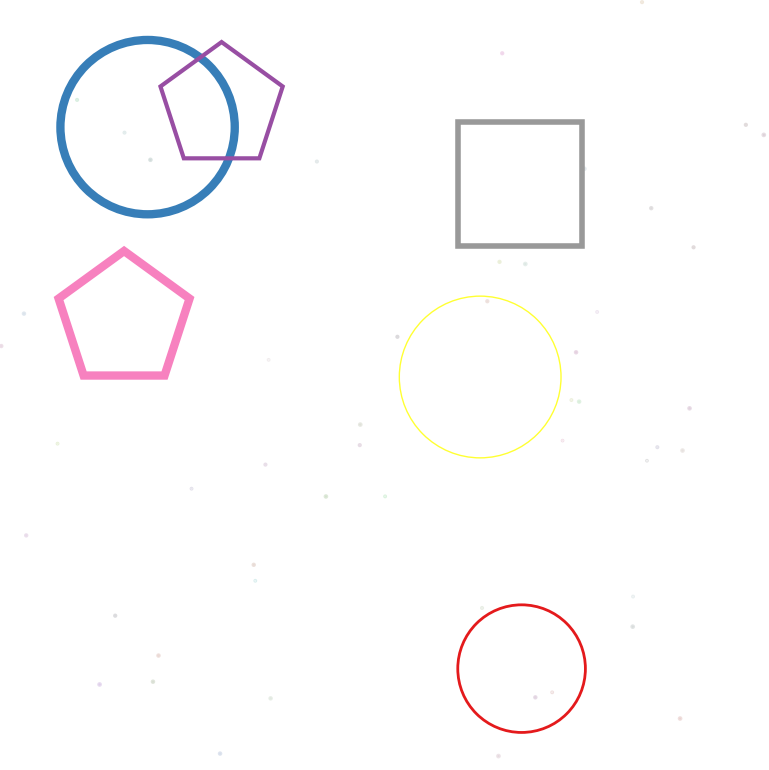[{"shape": "circle", "thickness": 1, "radius": 0.41, "center": [0.677, 0.132]}, {"shape": "circle", "thickness": 3, "radius": 0.57, "center": [0.192, 0.835]}, {"shape": "pentagon", "thickness": 1.5, "radius": 0.42, "center": [0.288, 0.862]}, {"shape": "circle", "thickness": 0.5, "radius": 0.53, "center": [0.624, 0.51]}, {"shape": "pentagon", "thickness": 3, "radius": 0.45, "center": [0.161, 0.585]}, {"shape": "square", "thickness": 2, "radius": 0.4, "center": [0.676, 0.761]}]